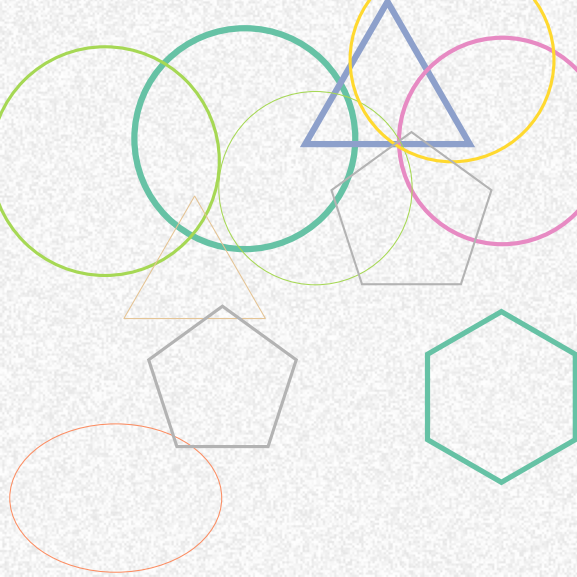[{"shape": "circle", "thickness": 3, "radius": 0.96, "center": [0.424, 0.759]}, {"shape": "hexagon", "thickness": 2.5, "radius": 0.74, "center": [0.868, 0.312]}, {"shape": "oval", "thickness": 0.5, "radius": 0.92, "center": [0.2, 0.137]}, {"shape": "triangle", "thickness": 3, "radius": 0.82, "center": [0.671, 0.832]}, {"shape": "circle", "thickness": 2, "radius": 0.89, "center": [0.87, 0.755]}, {"shape": "circle", "thickness": 0.5, "radius": 0.84, "center": [0.546, 0.673]}, {"shape": "circle", "thickness": 1.5, "radius": 0.99, "center": [0.182, 0.72]}, {"shape": "circle", "thickness": 1.5, "radius": 0.88, "center": [0.783, 0.895]}, {"shape": "triangle", "thickness": 0.5, "radius": 0.71, "center": [0.337, 0.518]}, {"shape": "pentagon", "thickness": 1, "radius": 0.73, "center": [0.712, 0.625]}, {"shape": "pentagon", "thickness": 1.5, "radius": 0.67, "center": [0.385, 0.335]}]